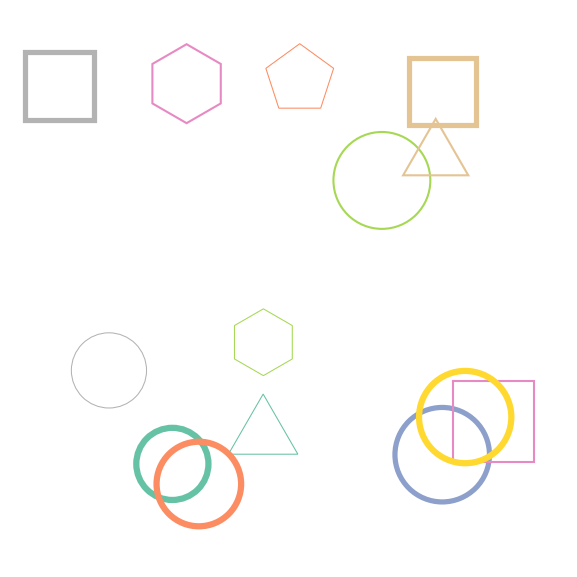[{"shape": "circle", "thickness": 3, "radius": 0.31, "center": [0.298, 0.196]}, {"shape": "triangle", "thickness": 0.5, "radius": 0.35, "center": [0.456, 0.247]}, {"shape": "pentagon", "thickness": 0.5, "radius": 0.31, "center": [0.519, 0.862]}, {"shape": "circle", "thickness": 3, "radius": 0.37, "center": [0.344, 0.161]}, {"shape": "circle", "thickness": 2.5, "radius": 0.41, "center": [0.766, 0.212]}, {"shape": "square", "thickness": 1, "radius": 0.35, "center": [0.855, 0.27]}, {"shape": "hexagon", "thickness": 1, "radius": 0.34, "center": [0.323, 0.854]}, {"shape": "hexagon", "thickness": 0.5, "radius": 0.29, "center": [0.456, 0.407]}, {"shape": "circle", "thickness": 1, "radius": 0.42, "center": [0.661, 0.687]}, {"shape": "circle", "thickness": 3, "radius": 0.4, "center": [0.806, 0.277]}, {"shape": "triangle", "thickness": 1, "radius": 0.33, "center": [0.754, 0.728]}, {"shape": "square", "thickness": 2.5, "radius": 0.29, "center": [0.766, 0.84]}, {"shape": "square", "thickness": 2.5, "radius": 0.3, "center": [0.103, 0.85]}, {"shape": "circle", "thickness": 0.5, "radius": 0.33, "center": [0.189, 0.358]}]